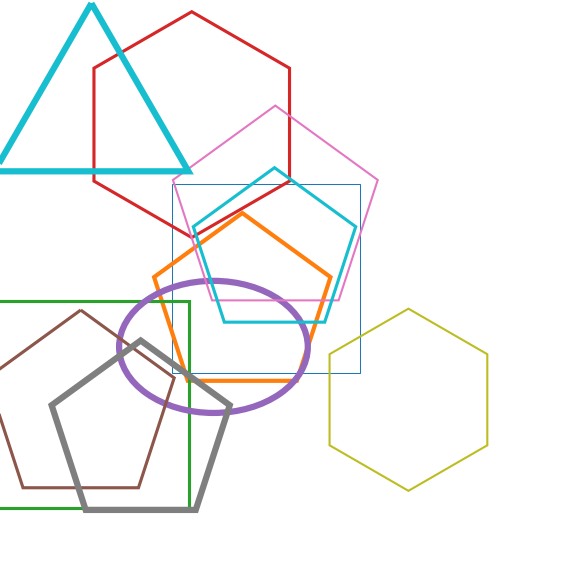[{"shape": "square", "thickness": 0.5, "radius": 0.82, "center": [0.461, 0.517]}, {"shape": "pentagon", "thickness": 2, "radius": 0.8, "center": [0.42, 0.47]}, {"shape": "square", "thickness": 1.5, "radius": 0.89, "center": [0.148, 0.299]}, {"shape": "hexagon", "thickness": 1.5, "radius": 0.98, "center": [0.332, 0.783]}, {"shape": "oval", "thickness": 3, "radius": 0.82, "center": [0.37, 0.398]}, {"shape": "pentagon", "thickness": 1.5, "radius": 0.85, "center": [0.14, 0.292]}, {"shape": "pentagon", "thickness": 1, "radius": 0.93, "center": [0.477, 0.63]}, {"shape": "pentagon", "thickness": 3, "radius": 0.81, "center": [0.244, 0.247]}, {"shape": "hexagon", "thickness": 1, "radius": 0.79, "center": [0.707, 0.307]}, {"shape": "pentagon", "thickness": 1.5, "radius": 0.74, "center": [0.475, 0.561]}, {"shape": "triangle", "thickness": 3, "radius": 0.97, "center": [0.158, 0.799]}]